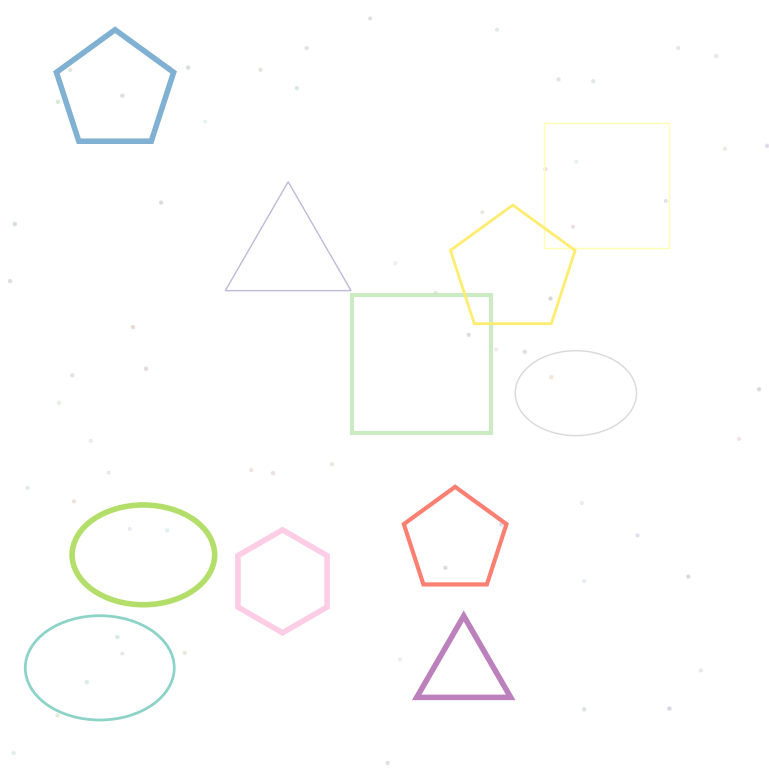[{"shape": "oval", "thickness": 1, "radius": 0.48, "center": [0.13, 0.133]}, {"shape": "square", "thickness": 0.5, "radius": 0.41, "center": [0.788, 0.759]}, {"shape": "triangle", "thickness": 0.5, "radius": 0.47, "center": [0.374, 0.67]}, {"shape": "pentagon", "thickness": 1.5, "radius": 0.35, "center": [0.591, 0.298]}, {"shape": "pentagon", "thickness": 2, "radius": 0.4, "center": [0.149, 0.881]}, {"shape": "oval", "thickness": 2, "radius": 0.46, "center": [0.186, 0.279]}, {"shape": "hexagon", "thickness": 2, "radius": 0.33, "center": [0.367, 0.245]}, {"shape": "oval", "thickness": 0.5, "radius": 0.39, "center": [0.748, 0.489]}, {"shape": "triangle", "thickness": 2, "radius": 0.35, "center": [0.602, 0.13]}, {"shape": "square", "thickness": 1.5, "radius": 0.45, "center": [0.547, 0.527]}, {"shape": "pentagon", "thickness": 1, "radius": 0.43, "center": [0.666, 0.649]}]